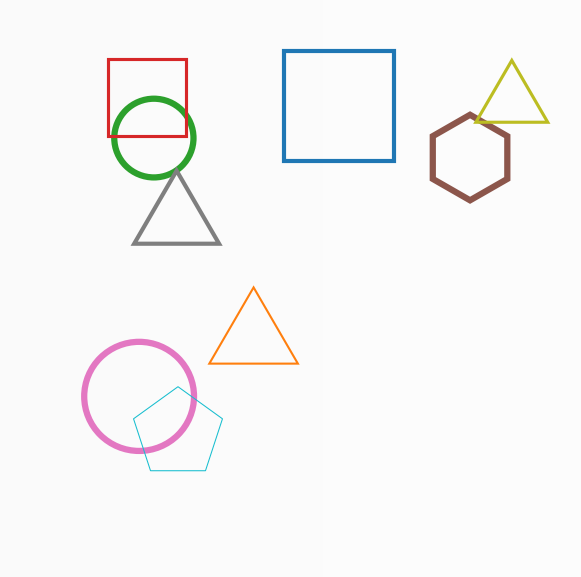[{"shape": "square", "thickness": 2, "radius": 0.48, "center": [0.583, 0.815]}, {"shape": "triangle", "thickness": 1, "radius": 0.44, "center": [0.436, 0.413]}, {"shape": "circle", "thickness": 3, "radius": 0.34, "center": [0.265, 0.76]}, {"shape": "square", "thickness": 1.5, "radius": 0.33, "center": [0.253, 0.831]}, {"shape": "hexagon", "thickness": 3, "radius": 0.37, "center": [0.809, 0.726]}, {"shape": "circle", "thickness": 3, "radius": 0.47, "center": [0.239, 0.313]}, {"shape": "triangle", "thickness": 2, "radius": 0.42, "center": [0.304, 0.619]}, {"shape": "triangle", "thickness": 1.5, "radius": 0.36, "center": [0.881, 0.823]}, {"shape": "pentagon", "thickness": 0.5, "radius": 0.4, "center": [0.306, 0.249]}]